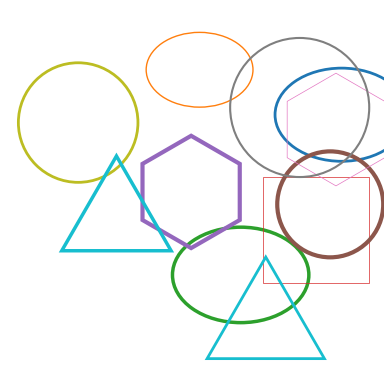[{"shape": "oval", "thickness": 2, "radius": 0.86, "center": [0.887, 0.702]}, {"shape": "oval", "thickness": 1, "radius": 0.69, "center": [0.518, 0.819]}, {"shape": "oval", "thickness": 2.5, "radius": 0.89, "center": [0.625, 0.286]}, {"shape": "square", "thickness": 0.5, "radius": 0.69, "center": [0.822, 0.402]}, {"shape": "hexagon", "thickness": 3, "radius": 0.73, "center": [0.496, 0.501]}, {"shape": "circle", "thickness": 3, "radius": 0.69, "center": [0.858, 0.469]}, {"shape": "hexagon", "thickness": 0.5, "radius": 0.73, "center": [0.873, 0.664]}, {"shape": "circle", "thickness": 1.5, "radius": 0.9, "center": [0.778, 0.721]}, {"shape": "circle", "thickness": 2, "radius": 0.78, "center": [0.203, 0.682]}, {"shape": "triangle", "thickness": 2.5, "radius": 0.82, "center": [0.302, 0.431]}, {"shape": "triangle", "thickness": 2, "radius": 0.88, "center": [0.69, 0.156]}]